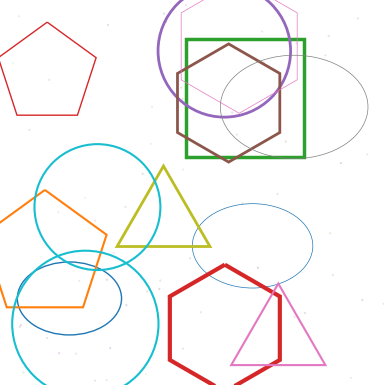[{"shape": "oval", "thickness": 0.5, "radius": 0.78, "center": [0.656, 0.361]}, {"shape": "oval", "thickness": 1, "radius": 0.68, "center": [0.18, 0.225]}, {"shape": "pentagon", "thickness": 1.5, "radius": 0.84, "center": [0.117, 0.338]}, {"shape": "square", "thickness": 2.5, "radius": 0.77, "center": [0.636, 0.746]}, {"shape": "hexagon", "thickness": 3, "radius": 0.82, "center": [0.584, 0.148]}, {"shape": "pentagon", "thickness": 1, "radius": 0.67, "center": [0.123, 0.809]}, {"shape": "circle", "thickness": 2, "radius": 0.86, "center": [0.583, 0.868]}, {"shape": "hexagon", "thickness": 2, "radius": 0.77, "center": [0.594, 0.732]}, {"shape": "triangle", "thickness": 1.5, "radius": 0.71, "center": [0.723, 0.122]}, {"shape": "hexagon", "thickness": 0.5, "radius": 0.87, "center": [0.621, 0.88]}, {"shape": "oval", "thickness": 0.5, "radius": 0.96, "center": [0.764, 0.722]}, {"shape": "triangle", "thickness": 2, "radius": 0.7, "center": [0.425, 0.429]}, {"shape": "circle", "thickness": 1.5, "radius": 0.95, "center": [0.222, 0.159]}, {"shape": "circle", "thickness": 1.5, "radius": 0.82, "center": [0.253, 0.462]}]